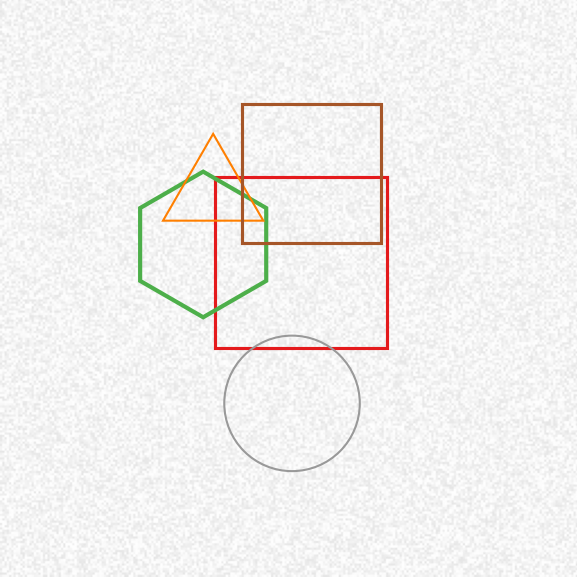[{"shape": "square", "thickness": 1.5, "radius": 0.74, "center": [0.521, 0.545]}, {"shape": "hexagon", "thickness": 2, "radius": 0.63, "center": [0.352, 0.576]}, {"shape": "triangle", "thickness": 1, "radius": 0.5, "center": [0.369, 0.667]}, {"shape": "square", "thickness": 1.5, "radius": 0.6, "center": [0.54, 0.699]}, {"shape": "circle", "thickness": 1, "radius": 0.59, "center": [0.506, 0.301]}]